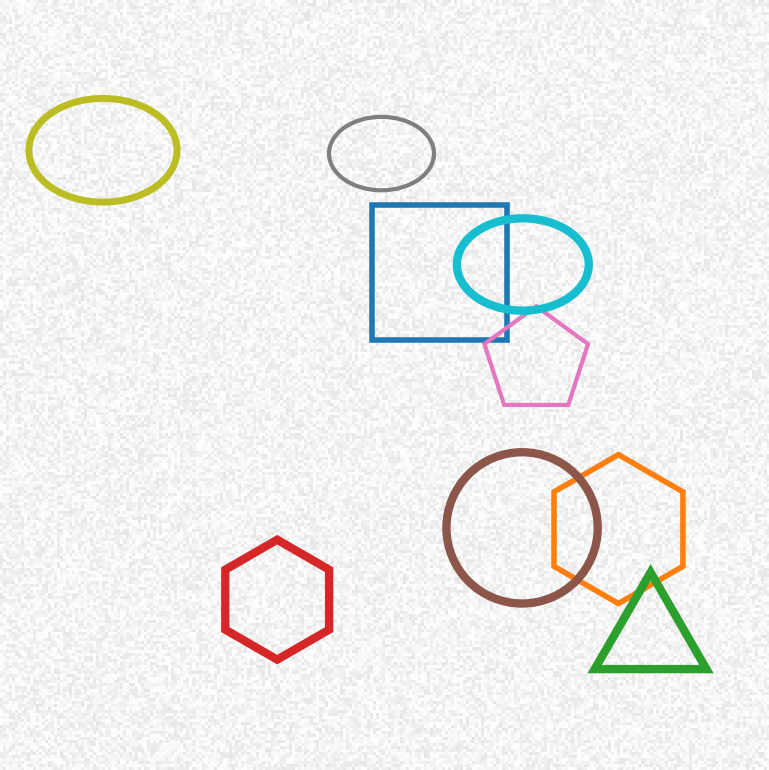[{"shape": "square", "thickness": 2, "radius": 0.44, "center": [0.571, 0.646]}, {"shape": "hexagon", "thickness": 2, "radius": 0.48, "center": [0.803, 0.313]}, {"shape": "triangle", "thickness": 3, "radius": 0.42, "center": [0.845, 0.173]}, {"shape": "hexagon", "thickness": 3, "radius": 0.39, "center": [0.36, 0.221]}, {"shape": "circle", "thickness": 3, "radius": 0.49, "center": [0.678, 0.314]}, {"shape": "pentagon", "thickness": 1.5, "radius": 0.35, "center": [0.696, 0.531]}, {"shape": "oval", "thickness": 1.5, "radius": 0.34, "center": [0.495, 0.801]}, {"shape": "oval", "thickness": 2.5, "radius": 0.48, "center": [0.134, 0.805]}, {"shape": "oval", "thickness": 3, "radius": 0.43, "center": [0.679, 0.657]}]